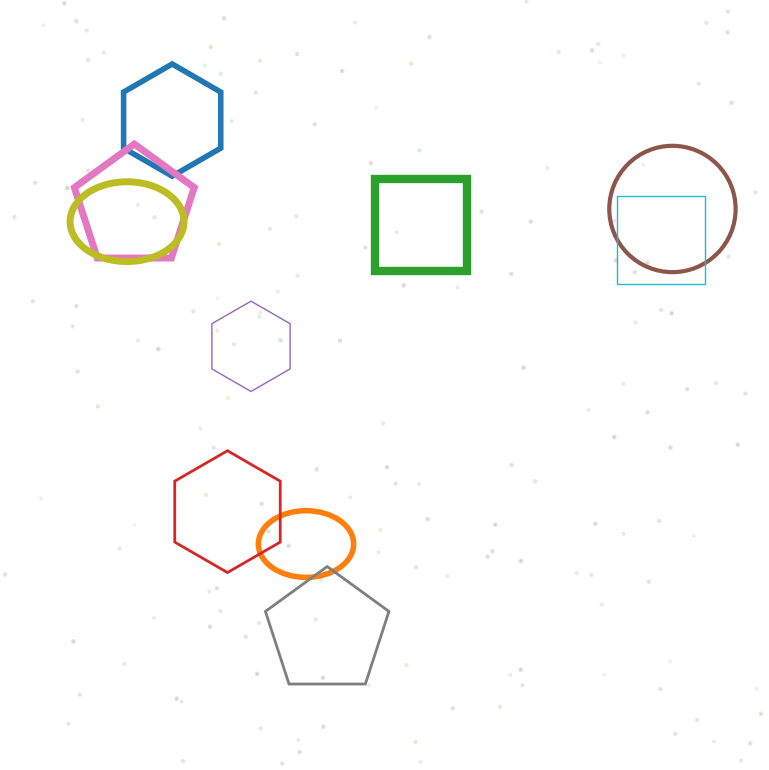[{"shape": "hexagon", "thickness": 2, "radius": 0.36, "center": [0.224, 0.844]}, {"shape": "oval", "thickness": 2, "radius": 0.31, "center": [0.397, 0.293]}, {"shape": "square", "thickness": 3, "radius": 0.3, "center": [0.547, 0.707]}, {"shape": "hexagon", "thickness": 1, "radius": 0.4, "center": [0.295, 0.336]}, {"shape": "hexagon", "thickness": 0.5, "radius": 0.29, "center": [0.326, 0.55]}, {"shape": "circle", "thickness": 1.5, "radius": 0.41, "center": [0.873, 0.729]}, {"shape": "pentagon", "thickness": 2.5, "radius": 0.41, "center": [0.174, 0.731]}, {"shape": "pentagon", "thickness": 1, "radius": 0.42, "center": [0.425, 0.18]}, {"shape": "oval", "thickness": 2.5, "radius": 0.37, "center": [0.165, 0.712]}, {"shape": "square", "thickness": 0.5, "radius": 0.29, "center": [0.858, 0.688]}]